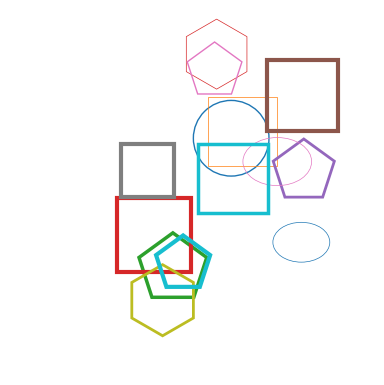[{"shape": "circle", "thickness": 1, "radius": 0.49, "center": [0.6, 0.641]}, {"shape": "oval", "thickness": 0.5, "radius": 0.37, "center": [0.783, 0.371]}, {"shape": "square", "thickness": 0.5, "radius": 0.45, "center": [0.63, 0.659]}, {"shape": "pentagon", "thickness": 2.5, "radius": 0.46, "center": [0.449, 0.303]}, {"shape": "square", "thickness": 3, "radius": 0.48, "center": [0.401, 0.389]}, {"shape": "hexagon", "thickness": 0.5, "radius": 0.45, "center": [0.563, 0.859]}, {"shape": "pentagon", "thickness": 2, "radius": 0.42, "center": [0.789, 0.556]}, {"shape": "square", "thickness": 3, "radius": 0.46, "center": [0.786, 0.752]}, {"shape": "pentagon", "thickness": 1, "radius": 0.37, "center": [0.557, 0.816]}, {"shape": "oval", "thickness": 0.5, "radius": 0.45, "center": [0.72, 0.58]}, {"shape": "square", "thickness": 3, "radius": 0.34, "center": [0.383, 0.557]}, {"shape": "hexagon", "thickness": 2, "radius": 0.46, "center": [0.422, 0.22]}, {"shape": "square", "thickness": 2.5, "radius": 0.45, "center": [0.606, 0.537]}, {"shape": "pentagon", "thickness": 3, "radius": 0.37, "center": [0.476, 0.315]}]